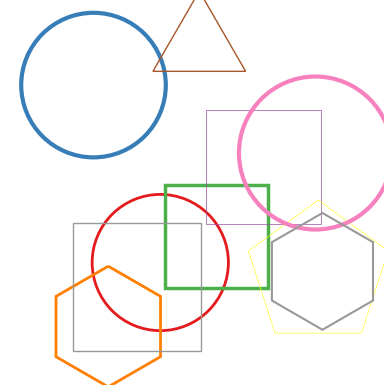[{"shape": "circle", "thickness": 2, "radius": 0.88, "center": [0.416, 0.318]}, {"shape": "circle", "thickness": 3, "radius": 0.94, "center": [0.243, 0.779]}, {"shape": "square", "thickness": 2.5, "radius": 0.67, "center": [0.562, 0.386]}, {"shape": "square", "thickness": 0.5, "radius": 0.74, "center": [0.685, 0.566]}, {"shape": "hexagon", "thickness": 2, "radius": 0.78, "center": [0.281, 0.152]}, {"shape": "pentagon", "thickness": 0.5, "radius": 0.95, "center": [0.827, 0.289]}, {"shape": "triangle", "thickness": 1, "radius": 0.69, "center": [0.518, 0.884]}, {"shape": "circle", "thickness": 3, "radius": 0.99, "center": [0.819, 0.603]}, {"shape": "square", "thickness": 1, "radius": 0.83, "center": [0.355, 0.254]}, {"shape": "hexagon", "thickness": 1.5, "radius": 0.76, "center": [0.838, 0.295]}]